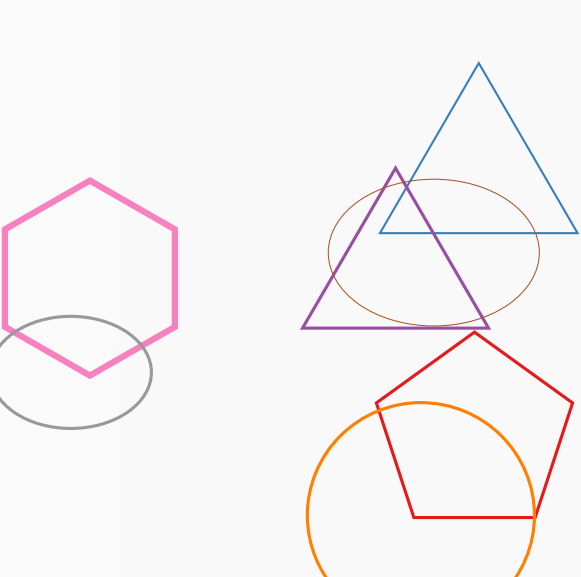[{"shape": "pentagon", "thickness": 1.5, "radius": 0.89, "center": [0.816, 0.247]}, {"shape": "triangle", "thickness": 1, "radius": 0.98, "center": [0.824, 0.694]}, {"shape": "triangle", "thickness": 1.5, "radius": 0.92, "center": [0.681, 0.523]}, {"shape": "circle", "thickness": 1.5, "radius": 0.98, "center": [0.724, 0.107]}, {"shape": "oval", "thickness": 0.5, "radius": 0.91, "center": [0.746, 0.562]}, {"shape": "hexagon", "thickness": 3, "radius": 0.84, "center": [0.155, 0.518]}, {"shape": "oval", "thickness": 1.5, "radius": 0.69, "center": [0.122, 0.354]}]